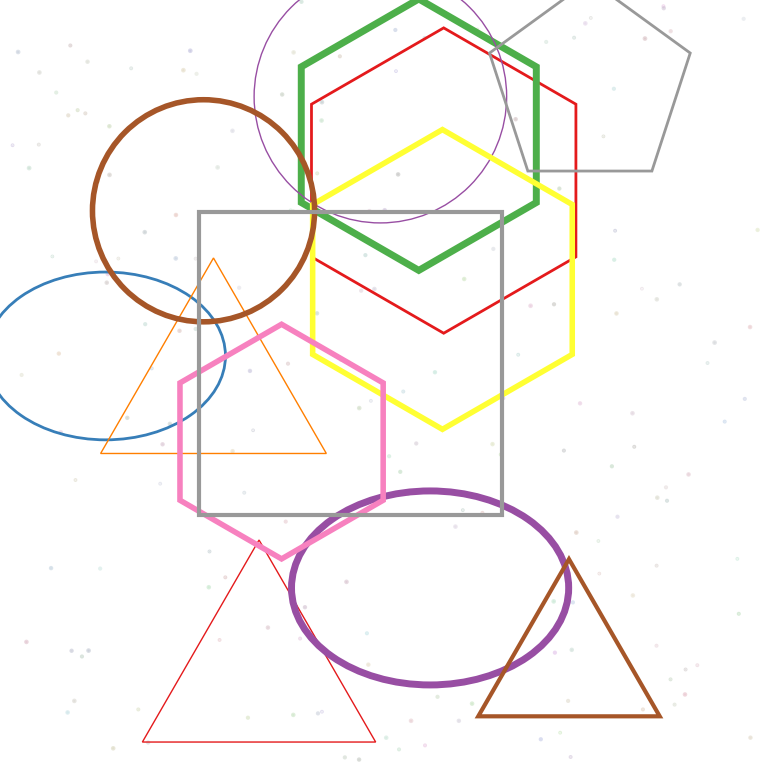[{"shape": "hexagon", "thickness": 1, "radius": 0.99, "center": [0.576, 0.766]}, {"shape": "triangle", "thickness": 0.5, "radius": 0.87, "center": [0.336, 0.124]}, {"shape": "oval", "thickness": 1, "radius": 0.78, "center": [0.137, 0.538]}, {"shape": "hexagon", "thickness": 2.5, "radius": 0.88, "center": [0.544, 0.825]}, {"shape": "circle", "thickness": 0.5, "radius": 0.82, "center": [0.494, 0.874]}, {"shape": "oval", "thickness": 2.5, "radius": 0.9, "center": [0.559, 0.236]}, {"shape": "triangle", "thickness": 0.5, "radius": 0.85, "center": [0.277, 0.496]}, {"shape": "hexagon", "thickness": 2, "radius": 0.97, "center": [0.575, 0.637]}, {"shape": "triangle", "thickness": 1.5, "radius": 0.68, "center": [0.739, 0.138]}, {"shape": "circle", "thickness": 2, "radius": 0.72, "center": [0.264, 0.726]}, {"shape": "hexagon", "thickness": 2, "radius": 0.76, "center": [0.366, 0.427]}, {"shape": "square", "thickness": 1.5, "radius": 0.98, "center": [0.455, 0.528]}, {"shape": "pentagon", "thickness": 1, "radius": 0.69, "center": [0.766, 0.889]}]